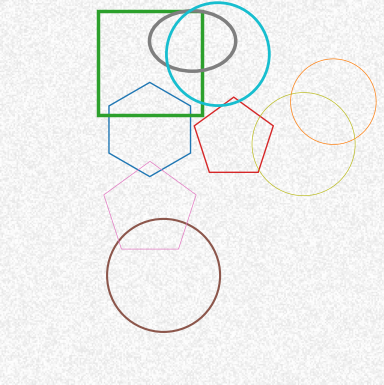[{"shape": "hexagon", "thickness": 1, "radius": 0.61, "center": [0.389, 0.664]}, {"shape": "circle", "thickness": 0.5, "radius": 0.56, "center": [0.866, 0.736]}, {"shape": "square", "thickness": 2.5, "radius": 0.68, "center": [0.389, 0.835]}, {"shape": "pentagon", "thickness": 1, "radius": 0.54, "center": [0.607, 0.64]}, {"shape": "circle", "thickness": 1.5, "radius": 0.73, "center": [0.425, 0.285]}, {"shape": "pentagon", "thickness": 0.5, "radius": 0.63, "center": [0.39, 0.455]}, {"shape": "oval", "thickness": 2.5, "radius": 0.56, "center": [0.5, 0.893]}, {"shape": "circle", "thickness": 0.5, "radius": 0.67, "center": [0.789, 0.626]}, {"shape": "circle", "thickness": 2, "radius": 0.67, "center": [0.566, 0.859]}]